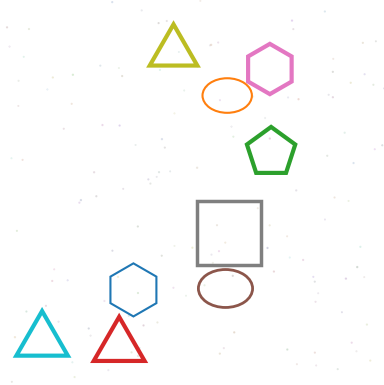[{"shape": "hexagon", "thickness": 1.5, "radius": 0.34, "center": [0.347, 0.247]}, {"shape": "oval", "thickness": 1.5, "radius": 0.32, "center": [0.59, 0.752]}, {"shape": "pentagon", "thickness": 3, "radius": 0.33, "center": [0.704, 0.604]}, {"shape": "triangle", "thickness": 3, "radius": 0.38, "center": [0.31, 0.101]}, {"shape": "oval", "thickness": 2, "radius": 0.35, "center": [0.586, 0.251]}, {"shape": "hexagon", "thickness": 3, "radius": 0.33, "center": [0.701, 0.821]}, {"shape": "square", "thickness": 2.5, "radius": 0.41, "center": [0.595, 0.395]}, {"shape": "triangle", "thickness": 3, "radius": 0.36, "center": [0.451, 0.865]}, {"shape": "triangle", "thickness": 3, "radius": 0.39, "center": [0.109, 0.115]}]